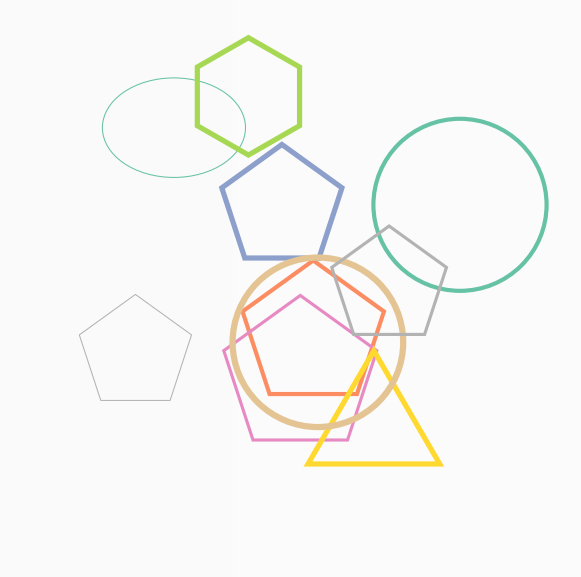[{"shape": "oval", "thickness": 0.5, "radius": 0.62, "center": [0.299, 0.778]}, {"shape": "circle", "thickness": 2, "radius": 0.74, "center": [0.791, 0.644]}, {"shape": "pentagon", "thickness": 2, "radius": 0.64, "center": [0.539, 0.42]}, {"shape": "pentagon", "thickness": 2.5, "radius": 0.54, "center": [0.485, 0.64]}, {"shape": "pentagon", "thickness": 1.5, "radius": 0.69, "center": [0.517, 0.349]}, {"shape": "hexagon", "thickness": 2.5, "radius": 0.51, "center": [0.427, 0.832]}, {"shape": "triangle", "thickness": 2.5, "radius": 0.65, "center": [0.643, 0.261]}, {"shape": "circle", "thickness": 3, "radius": 0.73, "center": [0.547, 0.406]}, {"shape": "pentagon", "thickness": 0.5, "radius": 0.51, "center": [0.233, 0.388]}, {"shape": "pentagon", "thickness": 1.5, "radius": 0.52, "center": [0.669, 0.504]}]